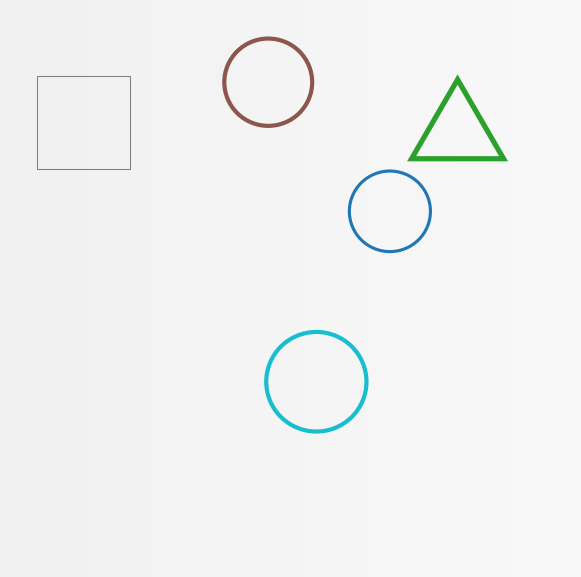[{"shape": "circle", "thickness": 1.5, "radius": 0.35, "center": [0.671, 0.633]}, {"shape": "triangle", "thickness": 2.5, "radius": 0.46, "center": [0.787, 0.77]}, {"shape": "circle", "thickness": 2, "radius": 0.38, "center": [0.461, 0.857]}, {"shape": "square", "thickness": 0.5, "radius": 0.4, "center": [0.144, 0.788]}, {"shape": "circle", "thickness": 2, "radius": 0.43, "center": [0.544, 0.338]}]